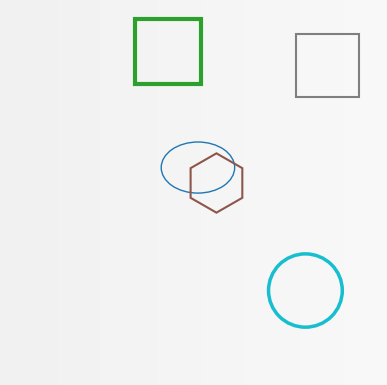[{"shape": "oval", "thickness": 1, "radius": 0.47, "center": [0.511, 0.565]}, {"shape": "square", "thickness": 3, "radius": 0.42, "center": [0.434, 0.867]}, {"shape": "hexagon", "thickness": 1.5, "radius": 0.39, "center": [0.559, 0.525]}, {"shape": "square", "thickness": 1.5, "radius": 0.41, "center": [0.844, 0.831]}, {"shape": "circle", "thickness": 2.5, "radius": 0.48, "center": [0.788, 0.245]}]